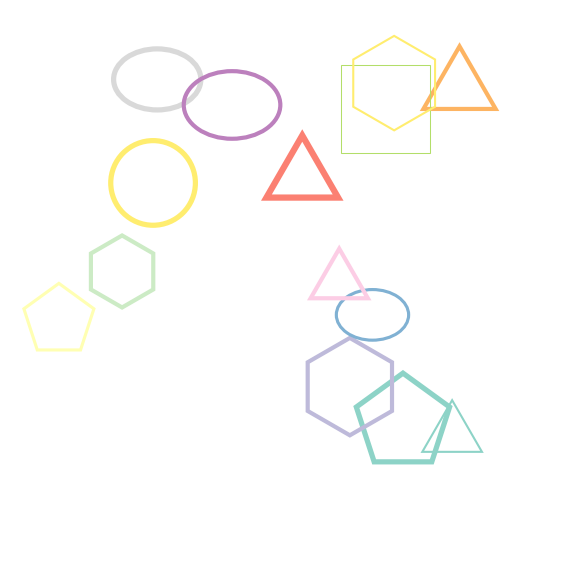[{"shape": "pentagon", "thickness": 2.5, "radius": 0.42, "center": [0.698, 0.268]}, {"shape": "triangle", "thickness": 1, "radius": 0.3, "center": [0.783, 0.247]}, {"shape": "pentagon", "thickness": 1.5, "radius": 0.32, "center": [0.102, 0.445]}, {"shape": "hexagon", "thickness": 2, "radius": 0.42, "center": [0.606, 0.33]}, {"shape": "triangle", "thickness": 3, "radius": 0.36, "center": [0.523, 0.693]}, {"shape": "oval", "thickness": 1.5, "radius": 0.31, "center": [0.645, 0.454]}, {"shape": "triangle", "thickness": 2, "radius": 0.36, "center": [0.796, 0.847]}, {"shape": "square", "thickness": 0.5, "radius": 0.38, "center": [0.668, 0.81]}, {"shape": "triangle", "thickness": 2, "radius": 0.29, "center": [0.587, 0.511]}, {"shape": "oval", "thickness": 2.5, "radius": 0.38, "center": [0.272, 0.862]}, {"shape": "oval", "thickness": 2, "radius": 0.42, "center": [0.402, 0.817]}, {"shape": "hexagon", "thickness": 2, "radius": 0.31, "center": [0.211, 0.529]}, {"shape": "hexagon", "thickness": 1, "radius": 0.41, "center": [0.683, 0.855]}, {"shape": "circle", "thickness": 2.5, "radius": 0.37, "center": [0.265, 0.682]}]